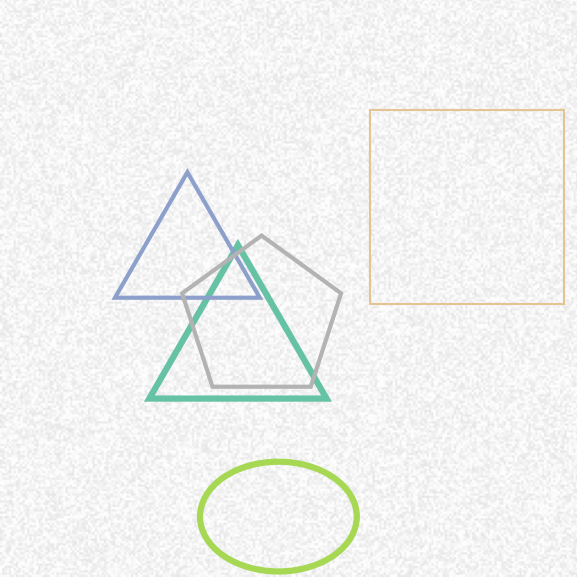[{"shape": "triangle", "thickness": 3, "radius": 0.89, "center": [0.412, 0.398]}, {"shape": "triangle", "thickness": 2, "radius": 0.72, "center": [0.324, 0.556]}, {"shape": "oval", "thickness": 3, "radius": 0.68, "center": [0.482, 0.105]}, {"shape": "square", "thickness": 1, "radius": 0.84, "center": [0.809, 0.64]}, {"shape": "pentagon", "thickness": 2, "radius": 0.72, "center": [0.453, 0.447]}]